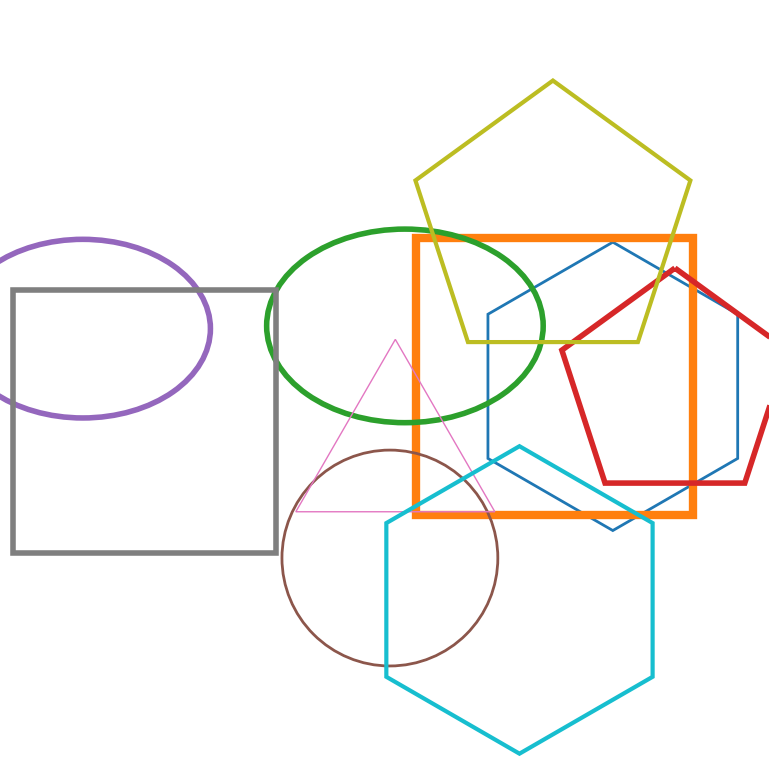[{"shape": "hexagon", "thickness": 1, "radius": 0.94, "center": [0.796, 0.498]}, {"shape": "square", "thickness": 3, "radius": 0.9, "center": [0.721, 0.511]}, {"shape": "oval", "thickness": 2, "radius": 0.9, "center": [0.526, 0.577]}, {"shape": "pentagon", "thickness": 2, "radius": 0.77, "center": [0.877, 0.498]}, {"shape": "oval", "thickness": 2, "radius": 0.83, "center": [0.108, 0.573]}, {"shape": "circle", "thickness": 1, "radius": 0.7, "center": [0.506, 0.275]}, {"shape": "triangle", "thickness": 0.5, "radius": 0.75, "center": [0.513, 0.41]}, {"shape": "square", "thickness": 2, "radius": 0.85, "center": [0.188, 0.453]}, {"shape": "pentagon", "thickness": 1.5, "radius": 0.94, "center": [0.718, 0.708]}, {"shape": "hexagon", "thickness": 1.5, "radius": 1.0, "center": [0.675, 0.221]}]